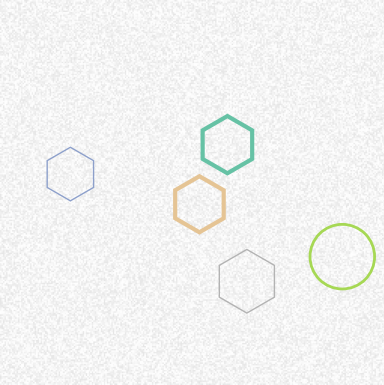[{"shape": "hexagon", "thickness": 3, "radius": 0.37, "center": [0.591, 0.624]}, {"shape": "hexagon", "thickness": 1, "radius": 0.35, "center": [0.183, 0.548]}, {"shape": "circle", "thickness": 2, "radius": 0.42, "center": [0.889, 0.333]}, {"shape": "hexagon", "thickness": 3, "radius": 0.36, "center": [0.518, 0.469]}, {"shape": "hexagon", "thickness": 1, "radius": 0.41, "center": [0.641, 0.269]}]